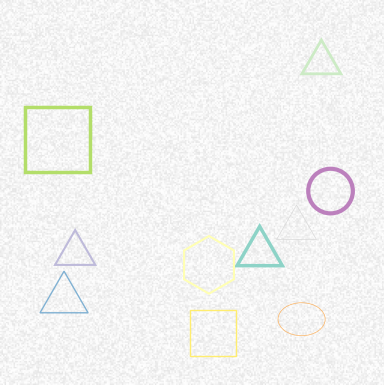[{"shape": "triangle", "thickness": 2.5, "radius": 0.34, "center": [0.674, 0.344]}, {"shape": "hexagon", "thickness": 1.5, "radius": 0.37, "center": [0.543, 0.312]}, {"shape": "triangle", "thickness": 1.5, "radius": 0.3, "center": [0.195, 0.342]}, {"shape": "triangle", "thickness": 1, "radius": 0.36, "center": [0.166, 0.224]}, {"shape": "oval", "thickness": 0.5, "radius": 0.31, "center": [0.783, 0.171]}, {"shape": "square", "thickness": 2.5, "radius": 0.42, "center": [0.148, 0.638]}, {"shape": "triangle", "thickness": 0.5, "radius": 0.3, "center": [0.77, 0.408]}, {"shape": "circle", "thickness": 3, "radius": 0.29, "center": [0.859, 0.504]}, {"shape": "triangle", "thickness": 2, "radius": 0.29, "center": [0.835, 0.838]}, {"shape": "square", "thickness": 1, "radius": 0.3, "center": [0.553, 0.135]}]